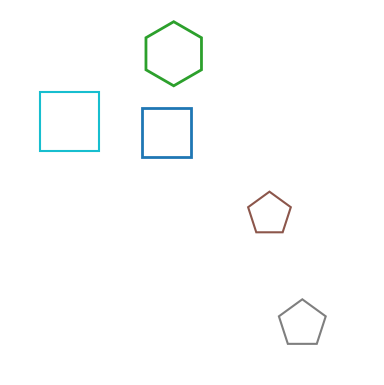[{"shape": "square", "thickness": 2, "radius": 0.32, "center": [0.432, 0.657]}, {"shape": "hexagon", "thickness": 2, "radius": 0.42, "center": [0.451, 0.86]}, {"shape": "pentagon", "thickness": 1.5, "radius": 0.29, "center": [0.7, 0.444]}, {"shape": "pentagon", "thickness": 1.5, "radius": 0.32, "center": [0.785, 0.159]}, {"shape": "square", "thickness": 1.5, "radius": 0.38, "center": [0.181, 0.684]}]